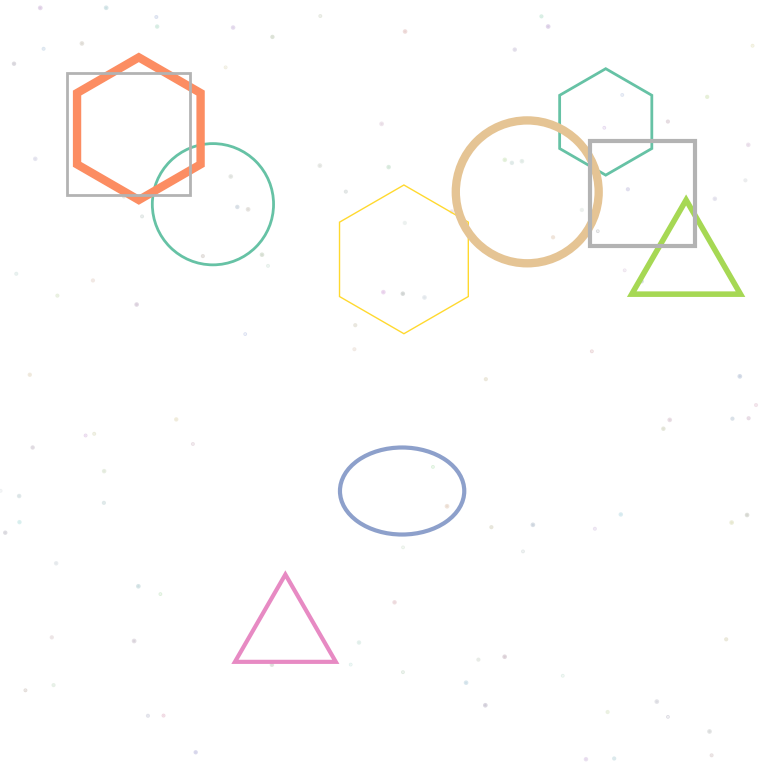[{"shape": "circle", "thickness": 1, "radius": 0.39, "center": [0.277, 0.735]}, {"shape": "hexagon", "thickness": 1, "radius": 0.35, "center": [0.787, 0.842]}, {"shape": "hexagon", "thickness": 3, "radius": 0.46, "center": [0.18, 0.833]}, {"shape": "oval", "thickness": 1.5, "radius": 0.4, "center": [0.522, 0.362]}, {"shape": "triangle", "thickness": 1.5, "radius": 0.38, "center": [0.371, 0.178]}, {"shape": "triangle", "thickness": 2, "radius": 0.41, "center": [0.891, 0.659]}, {"shape": "hexagon", "thickness": 0.5, "radius": 0.48, "center": [0.525, 0.663]}, {"shape": "circle", "thickness": 3, "radius": 0.46, "center": [0.685, 0.751]}, {"shape": "square", "thickness": 1, "radius": 0.4, "center": [0.167, 0.826]}, {"shape": "square", "thickness": 1.5, "radius": 0.34, "center": [0.835, 0.748]}]